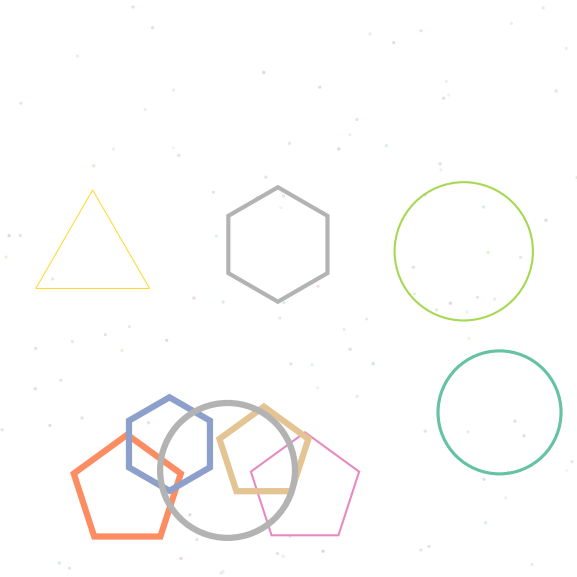[{"shape": "circle", "thickness": 1.5, "radius": 0.53, "center": [0.865, 0.285]}, {"shape": "pentagon", "thickness": 3, "radius": 0.49, "center": [0.22, 0.149]}, {"shape": "hexagon", "thickness": 3, "radius": 0.4, "center": [0.293, 0.23]}, {"shape": "pentagon", "thickness": 1, "radius": 0.49, "center": [0.528, 0.152]}, {"shape": "circle", "thickness": 1, "radius": 0.6, "center": [0.803, 0.564]}, {"shape": "triangle", "thickness": 0.5, "radius": 0.57, "center": [0.161, 0.557]}, {"shape": "pentagon", "thickness": 3, "radius": 0.4, "center": [0.457, 0.214]}, {"shape": "circle", "thickness": 3, "radius": 0.58, "center": [0.394, 0.185]}, {"shape": "hexagon", "thickness": 2, "radius": 0.5, "center": [0.481, 0.576]}]